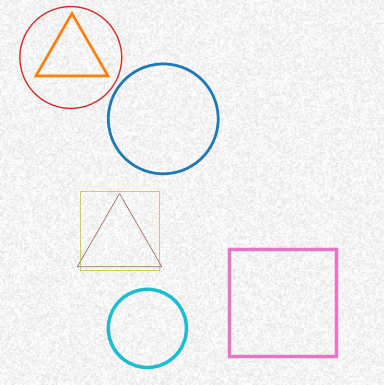[{"shape": "circle", "thickness": 2, "radius": 0.71, "center": [0.424, 0.691]}, {"shape": "triangle", "thickness": 2, "radius": 0.54, "center": [0.187, 0.857]}, {"shape": "circle", "thickness": 1, "radius": 0.66, "center": [0.184, 0.851]}, {"shape": "triangle", "thickness": 0.5, "radius": 0.63, "center": [0.311, 0.37]}, {"shape": "square", "thickness": 2.5, "radius": 0.7, "center": [0.735, 0.213]}, {"shape": "square", "thickness": 0.5, "radius": 0.51, "center": [0.31, 0.401]}, {"shape": "circle", "thickness": 2.5, "radius": 0.51, "center": [0.383, 0.147]}]